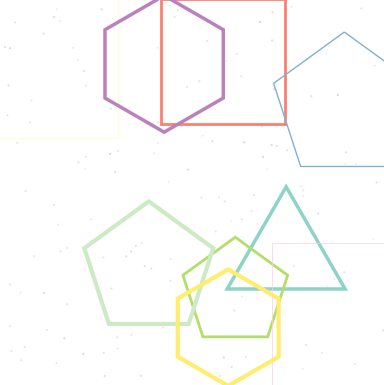[{"shape": "triangle", "thickness": 2.5, "radius": 0.88, "center": [0.743, 0.338]}, {"shape": "square", "thickness": 0.5, "radius": 0.97, "center": [0.112, 0.835]}, {"shape": "square", "thickness": 2, "radius": 0.81, "center": [0.579, 0.84]}, {"shape": "pentagon", "thickness": 1, "radius": 0.97, "center": [0.894, 0.724]}, {"shape": "pentagon", "thickness": 2, "radius": 0.72, "center": [0.611, 0.241]}, {"shape": "square", "thickness": 0.5, "radius": 0.95, "center": [0.897, 0.181]}, {"shape": "hexagon", "thickness": 2.5, "radius": 0.89, "center": [0.426, 0.834]}, {"shape": "pentagon", "thickness": 3, "radius": 0.88, "center": [0.386, 0.301]}, {"shape": "hexagon", "thickness": 3, "radius": 0.76, "center": [0.593, 0.149]}]